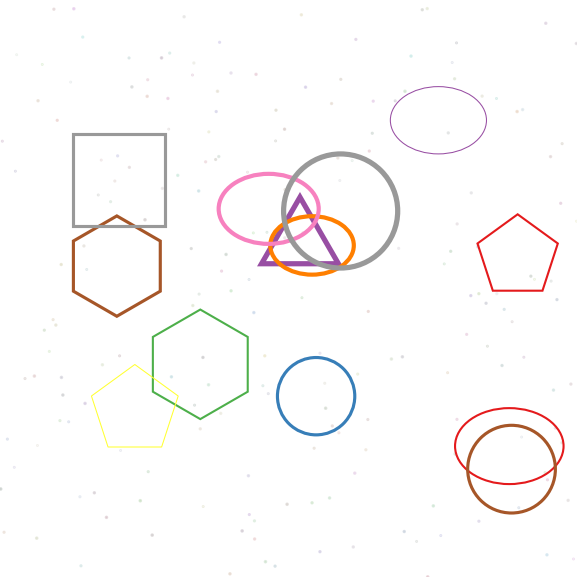[{"shape": "oval", "thickness": 1, "radius": 0.47, "center": [0.882, 0.227]}, {"shape": "pentagon", "thickness": 1, "radius": 0.37, "center": [0.896, 0.555]}, {"shape": "circle", "thickness": 1.5, "radius": 0.33, "center": [0.547, 0.313]}, {"shape": "hexagon", "thickness": 1, "radius": 0.47, "center": [0.347, 0.368]}, {"shape": "triangle", "thickness": 2.5, "radius": 0.38, "center": [0.519, 0.581]}, {"shape": "oval", "thickness": 0.5, "radius": 0.42, "center": [0.759, 0.791]}, {"shape": "oval", "thickness": 2, "radius": 0.36, "center": [0.54, 0.574]}, {"shape": "pentagon", "thickness": 0.5, "radius": 0.39, "center": [0.233, 0.289]}, {"shape": "hexagon", "thickness": 1.5, "radius": 0.43, "center": [0.202, 0.538]}, {"shape": "circle", "thickness": 1.5, "radius": 0.38, "center": [0.886, 0.187]}, {"shape": "oval", "thickness": 2, "radius": 0.43, "center": [0.465, 0.637]}, {"shape": "circle", "thickness": 2.5, "radius": 0.49, "center": [0.59, 0.634]}, {"shape": "square", "thickness": 1.5, "radius": 0.4, "center": [0.206, 0.687]}]